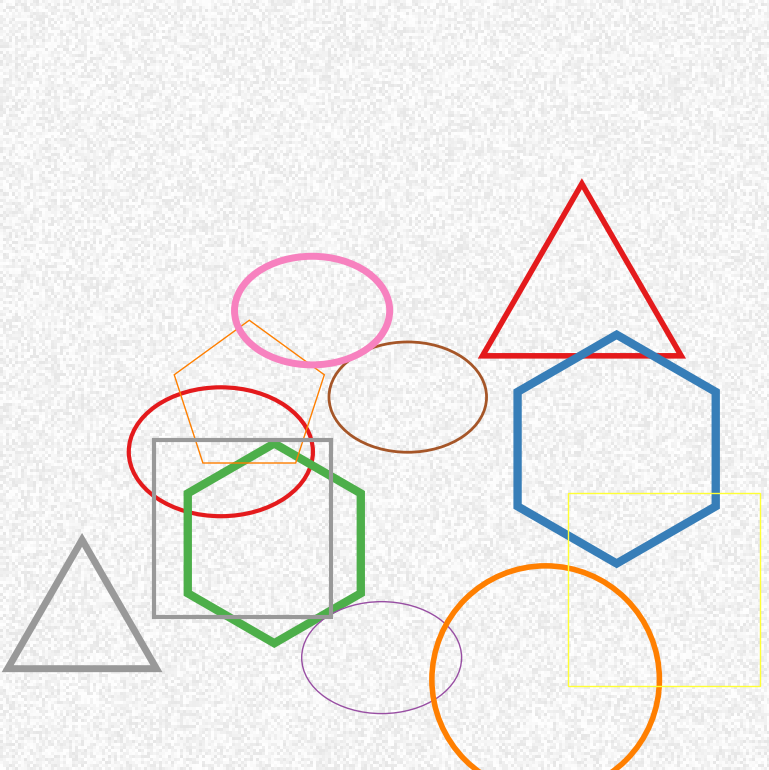[{"shape": "triangle", "thickness": 2, "radius": 0.74, "center": [0.756, 0.612]}, {"shape": "oval", "thickness": 1.5, "radius": 0.6, "center": [0.287, 0.413]}, {"shape": "hexagon", "thickness": 3, "radius": 0.74, "center": [0.801, 0.417]}, {"shape": "hexagon", "thickness": 3, "radius": 0.65, "center": [0.356, 0.294]}, {"shape": "oval", "thickness": 0.5, "radius": 0.52, "center": [0.496, 0.146]}, {"shape": "circle", "thickness": 2, "radius": 0.74, "center": [0.709, 0.117]}, {"shape": "pentagon", "thickness": 0.5, "radius": 0.51, "center": [0.324, 0.482]}, {"shape": "square", "thickness": 0.5, "radius": 0.62, "center": [0.863, 0.234]}, {"shape": "oval", "thickness": 1, "radius": 0.51, "center": [0.53, 0.484]}, {"shape": "oval", "thickness": 2.5, "radius": 0.5, "center": [0.405, 0.597]}, {"shape": "square", "thickness": 1.5, "radius": 0.58, "center": [0.315, 0.313]}, {"shape": "triangle", "thickness": 2.5, "radius": 0.56, "center": [0.107, 0.187]}]